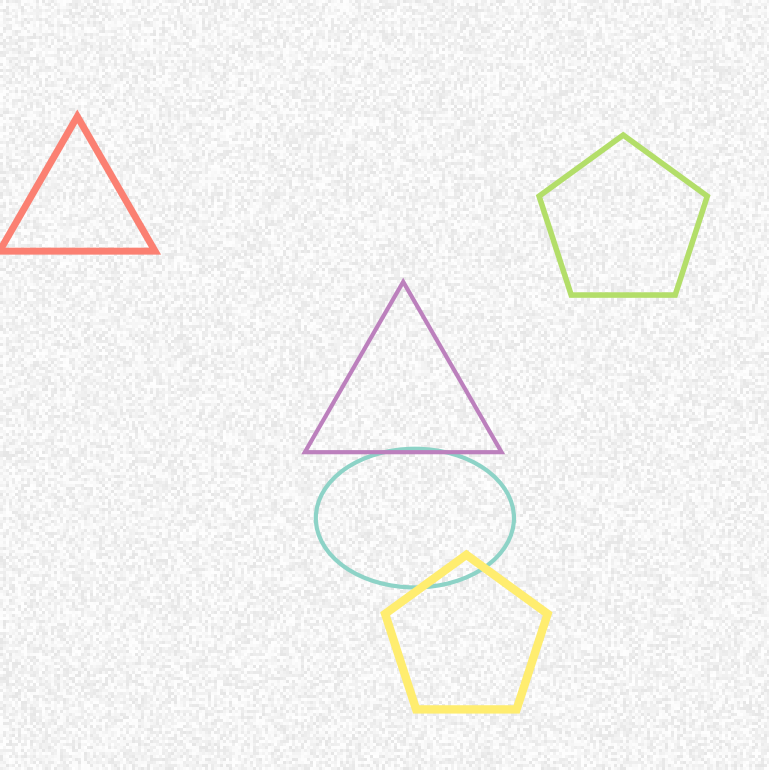[{"shape": "oval", "thickness": 1.5, "radius": 0.64, "center": [0.539, 0.327]}, {"shape": "triangle", "thickness": 2.5, "radius": 0.58, "center": [0.1, 0.732]}, {"shape": "pentagon", "thickness": 2, "radius": 0.57, "center": [0.809, 0.71]}, {"shape": "triangle", "thickness": 1.5, "radius": 0.74, "center": [0.524, 0.486]}, {"shape": "pentagon", "thickness": 3, "radius": 0.55, "center": [0.606, 0.168]}]